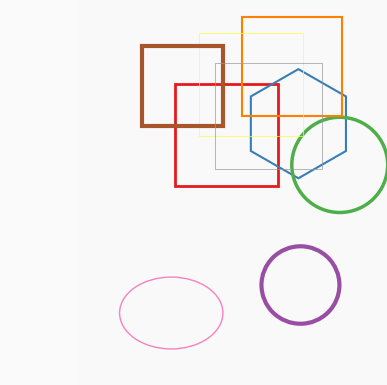[{"shape": "square", "thickness": 2, "radius": 0.66, "center": [0.586, 0.649]}, {"shape": "hexagon", "thickness": 1.5, "radius": 0.71, "center": [0.77, 0.679]}, {"shape": "circle", "thickness": 2.5, "radius": 0.62, "center": [0.877, 0.572]}, {"shape": "circle", "thickness": 3, "radius": 0.5, "center": [0.775, 0.26]}, {"shape": "square", "thickness": 1.5, "radius": 0.64, "center": [0.754, 0.828]}, {"shape": "square", "thickness": 0.5, "radius": 0.67, "center": [0.647, 0.779]}, {"shape": "square", "thickness": 3, "radius": 0.52, "center": [0.471, 0.777]}, {"shape": "oval", "thickness": 1, "radius": 0.67, "center": [0.442, 0.187]}, {"shape": "square", "thickness": 0.5, "radius": 0.69, "center": [0.694, 0.698]}]